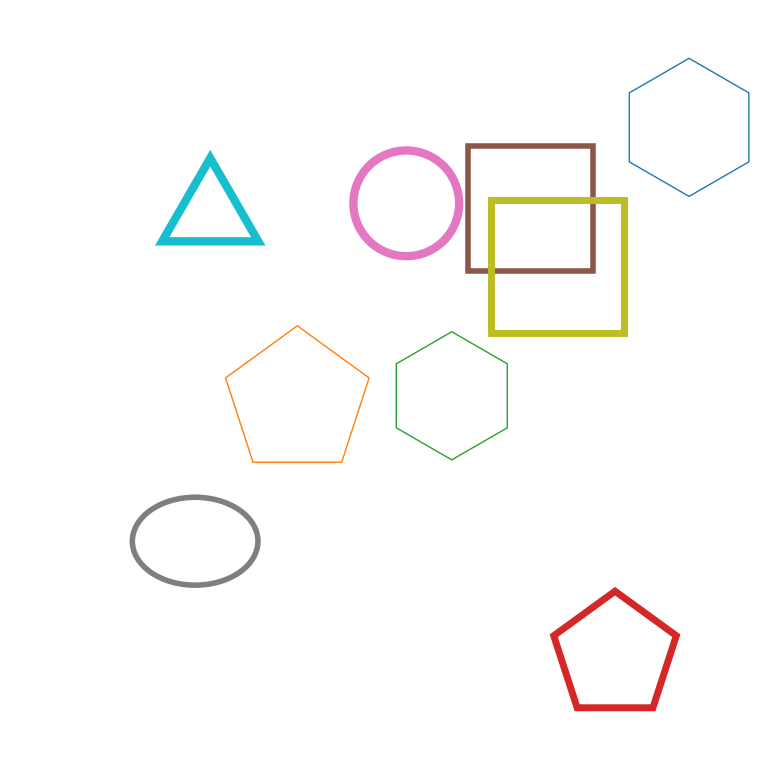[{"shape": "hexagon", "thickness": 0.5, "radius": 0.45, "center": [0.895, 0.835]}, {"shape": "pentagon", "thickness": 0.5, "radius": 0.49, "center": [0.386, 0.479]}, {"shape": "hexagon", "thickness": 0.5, "radius": 0.42, "center": [0.587, 0.486]}, {"shape": "pentagon", "thickness": 2.5, "radius": 0.42, "center": [0.799, 0.149]}, {"shape": "square", "thickness": 2, "radius": 0.4, "center": [0.689, 0.729]}, {"shape": "circle", "thickness": 3, "radius": 0.34, "center": [0.528, 0.736]}, {"shape": "oval", "thickness": 2, "radius": 0.41, "center": [0.253, 0.297]}, {"shape": "square", "thickness": 2.5, "radius": 0.43, "center": [0.724, 0.654]}, {"shape": "triangle", "thickness": 3, "radius": 0.36, "center": [0.273, 0.723]}]